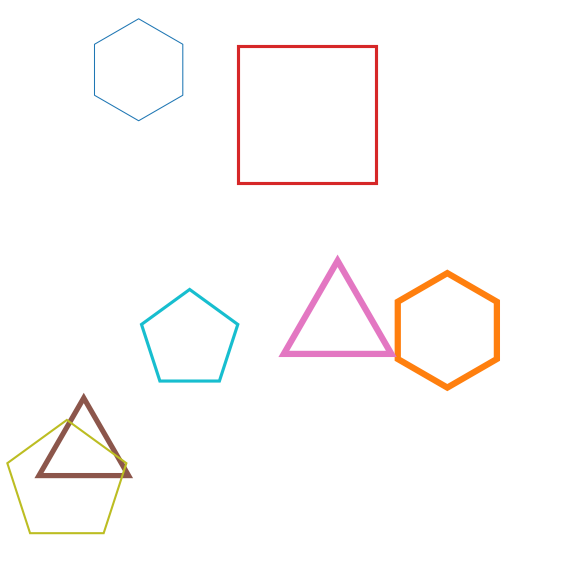[{"shape": "hexagon", "thickness": 0.5, "radius": 0.44, "center": [0.24, 0.878]}, {"shape": "hexagon", "thickness": 3, "radius": 0.5, "center": [0.775, 0.427]}, {"shape": "square", "thickness": 1.5, "radius": 0.6, "center": [0.531, 0.801]}, {"shape": "triangle", "thickness": 2.5, "radius": 0.45, "center": [0.145, 0.22]}, {"shape": "triangle", "thickness": 3, "radius": 0.54, "center": [0.585, 0.44]}, {"shape": "pentagon", "thickness": 1, "radius": 0.54, "center": [0.116, 0.164]}, {"shape": "pentagon", "thickness": 1.5, "radius": 0.44, "center": [0.328, 0.41]}]